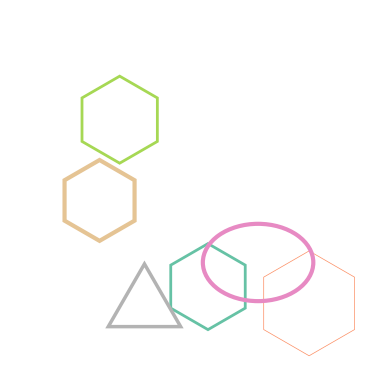[{"shape": "hexagon", "thickness": 2, "radius": 0.56, "center": [0.54, 0.256]}, {"shape": "hexagon", "thickness": 0.5, "radius": 0.68, "center": [0.803, 0.212]}, {"shape": "oval", "thickness": 3, "radius": 0.72, "center": [0.67, 0.318]}, {"shape": "hexagon", "thickness": 2, "radius": 0.56, "center": [0.311, 0.689]}, {"shape": "hexagon", "thickness": 3, "radius": 0.52, "center": [0.259, 0.479]}, {"shape": "triangle", "thickness": 2.5, "radius": 0.54, "center": [0.375, 0.206]}]